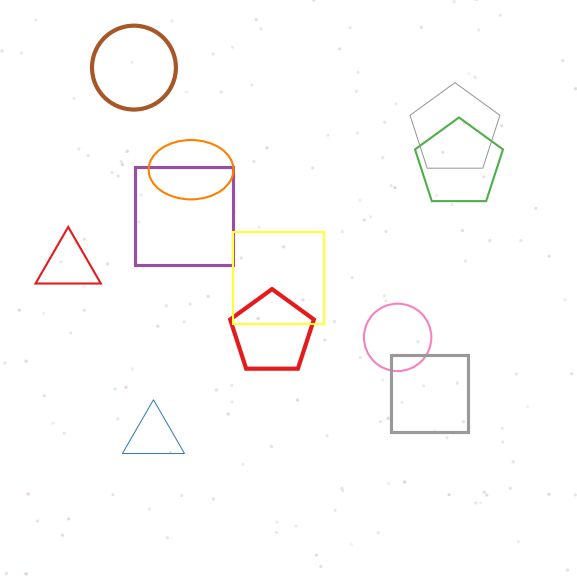[{"shape": "triangle", "thickness": 1, "radius": 0.33, "center": [0.118, 0.541]}, {"shape": "pentagon", "thickness": 2, "radius": 0.38, "center": [0.471, 0.422]}, {"shape": "triangle", "thickness": 0.5, "radius": 0.31, "center": [0.266, 0.245]}, {"shape": "pentagon", "thickness": 1, "radius": 0.4, "center": [0.795, 0.716]}, {"shape": "square", "thickness": 1.5, "radius": 0.42, "center": [0.319, 0.625]}, {"shape": "oval", "thickness": 1, "radius": 0.37, "center": [0.331, 0.705]}, {"shape": "square", "thickness": 1, "radius": 0.4, "center": [0.482, 0.518]}, {"shape": "circle", "thickness": 2, "radius": 0.36, "center": [0.232, 0.882]}, {"shape": "circle", "thickness": 1, "radius": 0.29, "center": [0.689, 0.415]}, {"shape": "square", "thickness": 1.5, "radius": 0.34, "center": [0.744, 0.318]}, {"shape": "pentagon", "thickness": 0.5, "radius": 0.41, "center": [0.788, 0.774]}]